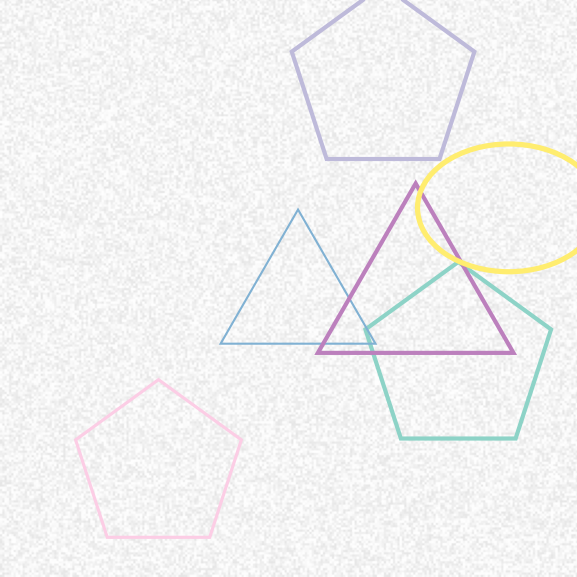[{"shape": "pentagon", "thickness": 2, "radius": 0.84, "center": [0.794, 0.377]}, {"shape": "pentagon", "thickness": 2, "radius": 0.83, "center": [0.663, 0.858]}, {"shape": "triangle", "thickness": 1, "radius": 0.77, "center": [0.516, 0.481]}, {"shape": "pentagon", "thickness": 1.5, "radius": 0.75, "center": [0.274, 0.191]}, {"shape": "triangle", "thickness": 2, "radius": 0.98, "center": [0.72, 0.486]}, {"shape": "oval", "thickness": 2.5, "radius": 0.79, "center": [0.881, 0.639]}]